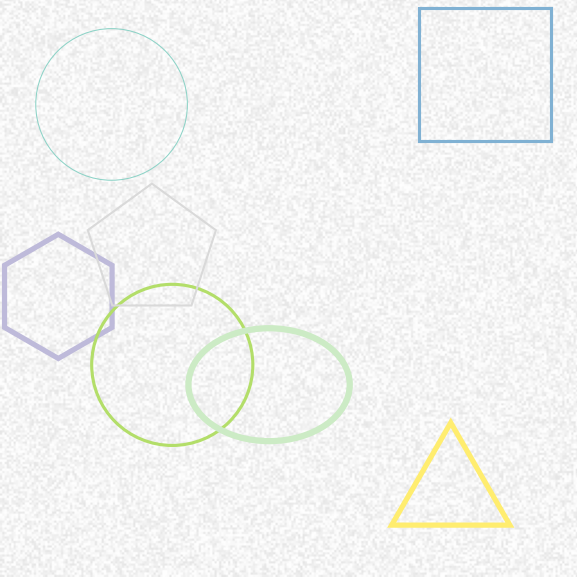[{"shape": "circle", "thickness": 0.5, "radius": 0.66, "center": [0.193, 0.818]}, {"shape": "hexagon", "thickness": 2.5, "radius": 0.54, "center": [0.101, 0.486]}, {"shape": "square", "thickness": 1.5, "radius": 0.57, "center": [0.84, 0.87]}, {"shape": "circle", "thickness": 1.5, "radius": 0.7, "center": [0.298, 0.367]}, {"shape": "pentagon", "thickness": 1, "radius": 0.58, "center": [0.263, 0.565]}, {"shape": "oval", "thickness": 3, "radius": 0.7, "center": [0.466, 0.333]}, {"shape": "triangle", "thickness": 2.5, "radius": 0.59, "center": [0.781, 0.149]}]